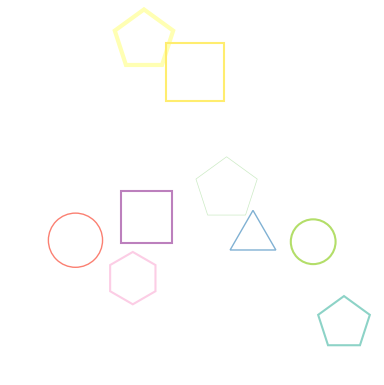[{"shape": "pentagon", "thickness": 1.5, "radius": 0.35, "center": [0.893, 0.16]}, {"shape": "pentagon", "thickness": 3, "radius": 0.4, "center": [0.374, 0.896]}, {"shape": "circle", "thickness": 1, "radius": 0.35, "center": [0.196, 0.376]}, {"shape": "triangle", "thickness": 1, "radius": 0.34, "center": [0.657, 0.385]}, {"shape": "circle", "thickness": 1.5, "radius": 0.29, "center": [0.813, 0.372]}, {"shape": "hexagon", "thickness": 1.5, "radius": 0.34, "center": [0.345, 0.278]}, {"shape": "square", "thickness": 1.5, "radius": 0.34, "center": [0.381, 0.437]}, {"shape": "pentagon", "thickness": 0.5, "radius": 0.42, "center": [0.589, 0.509]}, {"shape": "square", "thickness": 1.5, "radius": 0.38, "center": [0.507, 0.814]}]